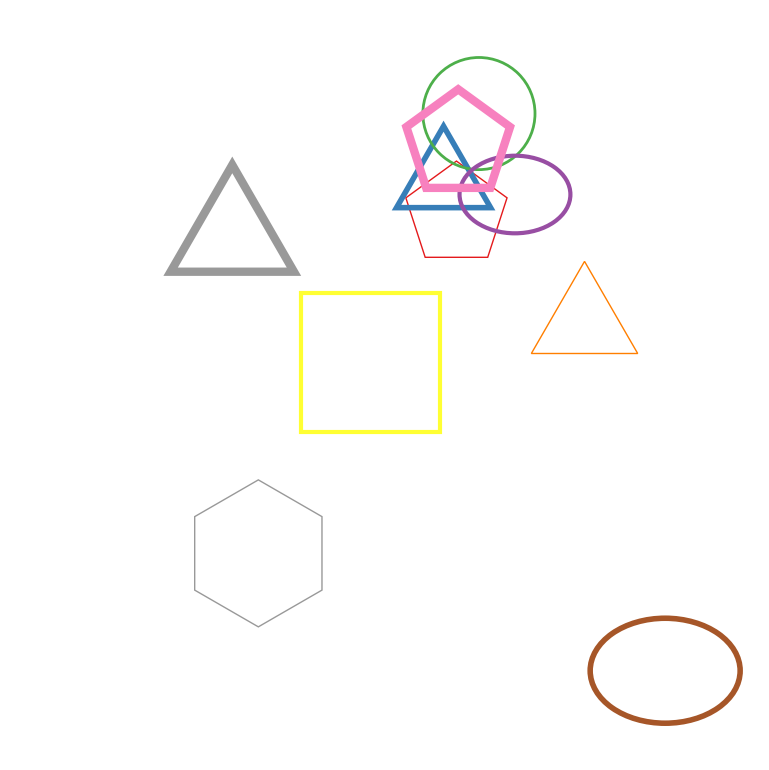[{"shape": "pentagon", "thickness": 0.5, "radius": 0.35, "center": [0.593, 0.722]}, {"shape": "triangle", "thickness": 2, "radius": 0.35, "center": [0.576, 0.766]}, {"shape": "circle", "thickness": 1, "radius": 0.36, "center": [0.622, 0.853]}, {"shape": "oval", "thickness": 1.5, "radius": 0.36, "center": [0.669, 0.747]}, {"shape": "triangle", "thickness": 0.5, "radius": 0.4, "center": [0.759, 0.581]}, {"shape": "square", "thickness": 1.5, "radius": 0.45, "center": [0.481, 0.529]}, {"shape": "oval", "thickness": 2, "radius": 0.49, "center": [0.864, 0.129]}, {"shape": "pentagon", "thickness": 3, "radius": 0.35, "center": [0.595, 0.813]}, {"shape": "hexagon", "thickness": 0.5, "radius": 0.48, "center": [0.336, 0.281]}, {"shape": "triangle", "thickness": 3, "radius": 0.46, "center": [0.302, 0.693]}]